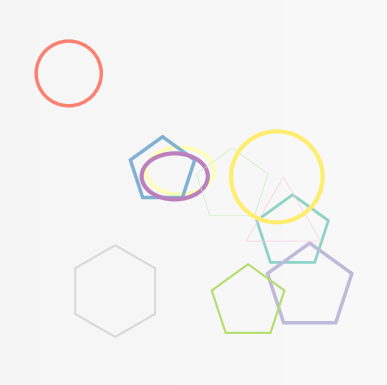[{"shape": "pentagon", "thickness": 2, "radius": 0.49, "center": [0.755, 0.397]}, {"shape": "oval", "thickness": 2.5, "radius": 0.44, "center": [0.464, 0.556]}, {"shape": "pentagon", "thickness": 2.5, "radius": 0.57, "center": [0.799, 0.254]}, {"shape": "circle", "thickness": 2.5, "radius": 0.42, "center": [0.177, 0.809]}, {"shape": "pentagon", "thickness": 2.5, "radius": 0.44, "center": [0.419, 0.558]}, {"shape": "pentagon", "thickness": 1.5, "radius": 0.49, "center": [0.64, 0.215]}, {"shape": "triangle", "thickness": 0.5, "radius": 0.56, "center": [0.731, 0.429]}, {"shape": "hexagon", "thickness": 1.5, "radius": 0.59, "center": [0.297, 0.244]}, {"shape": "oval", "thickness": 3, "radius": 0.43, "center": [0.451, 0.542]}, {"shape": "pentagon", "thickness": 0.5, "radius": 0.49, "center": [0.599, 0.518]}, {"shape": "circle", "thickness": 3, "radius": 0.59, "center": [0.714, 0.541]}]